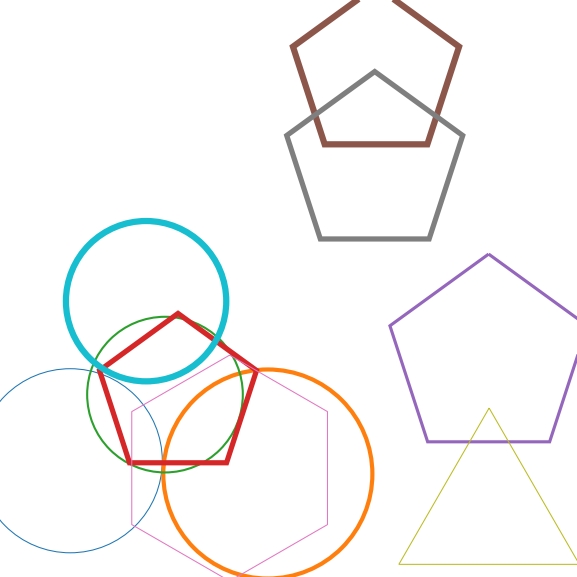[{"shape": "circle", "thickness": 0.5, "radius": 0.8, "center": [0.122, 0.201]}, {"shape": "circle", "thickness": 2, "radius": 0.91, "center": [0.464, 0.178]}, {"shape": "circle", "thickness": 1, "radius": 0.67, "center": [0.286, 0.316]}, {"shape": "pentagon", "thickness": 2.5, "radius": 0.71, "center": [0.308, 0.313]}, {"shape": "pentagon", "thickness": 1.5, "radius": 0.9, "center": [0.846, 0.379]}, {"shape": "pentagon", "thickness": 3, "radius": 0.76, "center": [0.651, 0.872]}, {"shape": "hexagon", "thickness": 0.5, "radius": 0.98, "center": [0.398, 0.189]}, {"shape": "pentagon", "thickness": 2.5, "radius": 0.8, "center": [0.649, 0.715]}, {"shape": "triangle", "thickness": 0.5, "radius": 0.9, "center": [0.847, 0.112]}, {"shape": "circle", "thickness": 3, "radius": 0.69, "center": [0.253, 0.478]}]